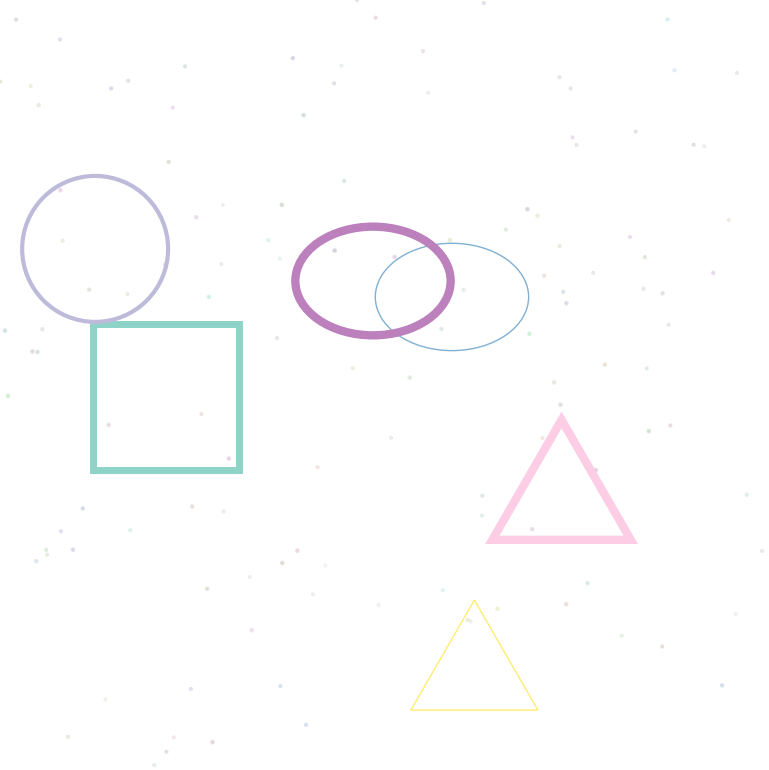[{"shape": "square", "thickness": 2.5, "radius": 0.47, "center": [0.215, 0.485]}, {"shape": "circle", "thickness": 1.5, "radius": 0.47, "center": [0.124, 0.677]}, {"shape": "oval", "thickness": 0.5, "radius": 0.5, "center": [0.587, 0.614]}, {"shape": "triangle", "thickness": 3, "radius": 0.52, "center": [0.729, 0.351]}, {"shape": "oval", "thickness": 3, "radius": 0.5, "center": [0.484, 0.635]}, {"shape": "triangle", "thickness": 0.5, "radius": 0.48, "center": [0.616, 0.125]}]